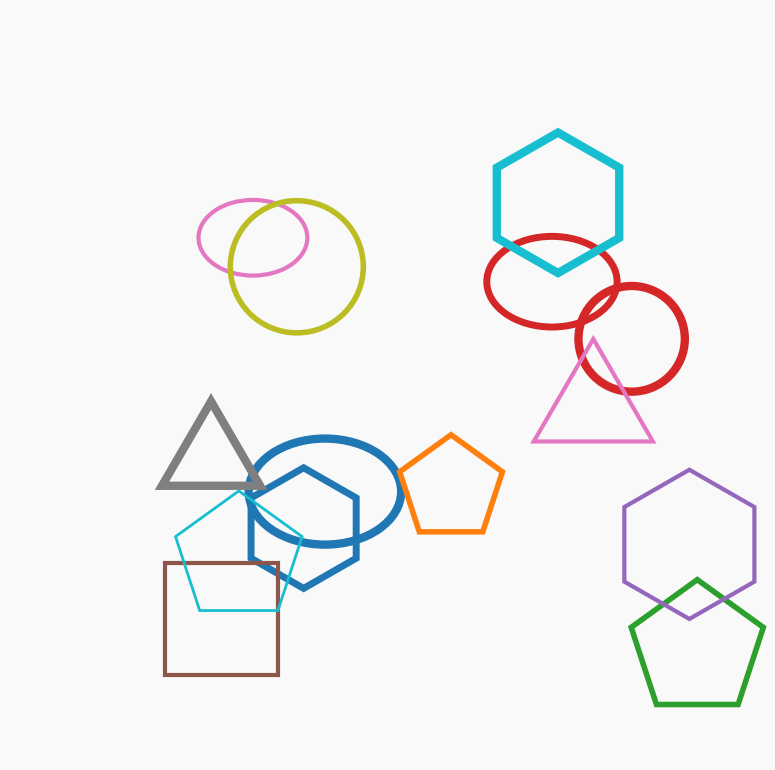[{"shape": "oval", "thickness": 3, "radius": 0.49, "center": [0.419, 0.362]}, {"shape": "hexagon", "thickness": 2.5, "radius": 0.39, "center": [0.392, 0.314]}, {"shape": "pentagon", "thickness": 2, "radius": 0.35, "center": [0.582, 0.366]}, {"shape": "pentagon", "thickness": 2, "radius": 0.45, "center": [0.9, 0.158]}, {"shape": "circle", "thickness": 3, "radius": 0.34, "center": [0.815, 0.56]}, {"shape": "oval", "thickness": 2.5, "radius": 0.42, "center": [0.712, 0.634]}, {"shape": "hexagon", "thickness": 1.5, "radius": 0.48, "center": [0.89, 0.293]}, {"shape": "square", "thickness": 1.5, "radius": 0.36, "center": [0.286, 0.197]}, {"shape": "triangle", "thickness": 1.5, "radius": 0.44, "center": [0.766, 0.471]}, {"shape": "oval", "thickness": 1.5, "radius": 0.35, "center": [0.326, 0.691]}, {"shape": "triangle", "thickness": 3, "radius": 0.37, "center": [0.272, 0.406]}, {"shape": "circle", "thickness": 2, "radius": 0.43, "center": [0.383, 0.654]}, {"shape": "hexagon", "thickness": 3, "radius": 0.46, "center": [0.72, 0.737]}, {"shape": "pentagon", "thickness": 1, "radius": 0.43, "center": [0.308, 0.277]}]